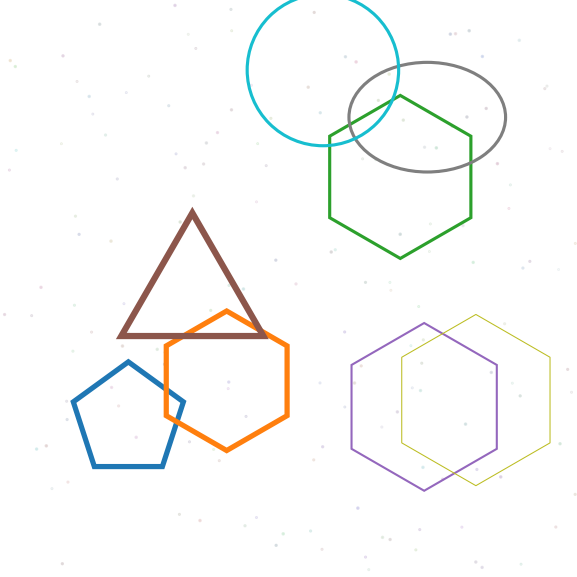[{"shape": "pentagon", "thickness": 2.5, "radius": 0.5, "center": [0.222, 0.272]}, {"shape": "hexagon", "thickness": 2.5, "radius": 0.6, "center": [0.393, 0.34]}, {"shape": "hexagon", "thickness": 1.5, "radius": 0.71, "center": [0.693, 0.693]}, {"shape": "hexagon", "thickness": 1, "radius": 0.73, "center": [0.734, 0.295]}, {"shape": "triangle", "thickness": 3, "radius": 0.71, "center": [0.333, 0.488]}, {"shape": "oval", "thickness": 1.5, "radius": 0.68, "center": [0.74, 0.796]}, {"shape": "hexagon", "thickness": 0.5, "radius": 0.74, "center": [0.824, 0.306]}, {"shape": "circle", "thickness": 1.5, "radius": 0.66, "center": [0.559, 0.878]}]